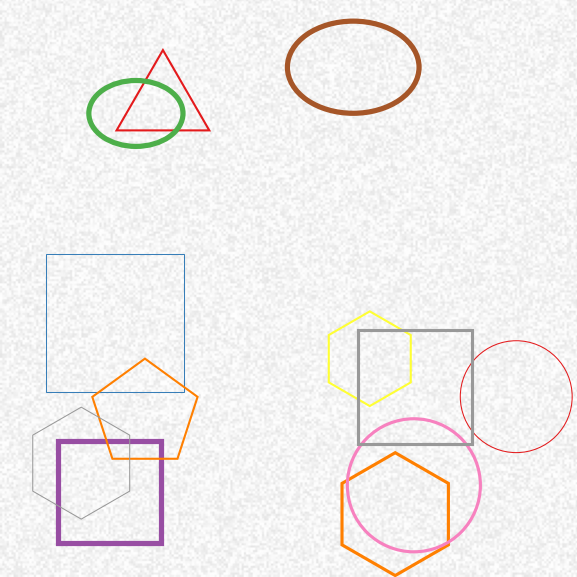[{"shape": "triangle", "thickness": 1, "radius": 0.46, "center": [0.282, 0.82]}, {"shape": "circle", "thickness": 0.5, "radius": 0.48, "center": [0.894, 0.312]}, {"shape": "square", "thickness": 0.5, "radius": 0.6, "center": [0.199, 0.439]}, {"shape": "oval", "thickness": 2.5, "radius": 0.41, "center": [0.235, 0.803]}, {"shape": "square", "thickness": 2.5, "radius": 0.44, "center": [0.189, 0.147]}, {"shape": "hexagon", "thickness": 1.5, "radius": 0.53, "center": [0.684, 0.109]}, {"shape": "pentagon", "thickness": 1, "radius": 0.48, "center": [0.251, 0.282]}, {"shape": "hexagon", "thickness": 1, "radius": 0.41, "center": [0.64, 0.378]}, {"shape": "oval", "thickness": 2.5, "radius": 0.57, "center": [0.612, 0.883]}, {"shape": "circle", "thickness": 1.5, "radius": 0.58, "center": [0.717, 0.159]}, {"shape": "square", "thickness": 1.5, "radius": 0.5, "center": [0.719, 0.329]}, {"shape": "hexagon", "thickness": 0.5, "radius": 0.48, "center": [0.141, 0.197]}]